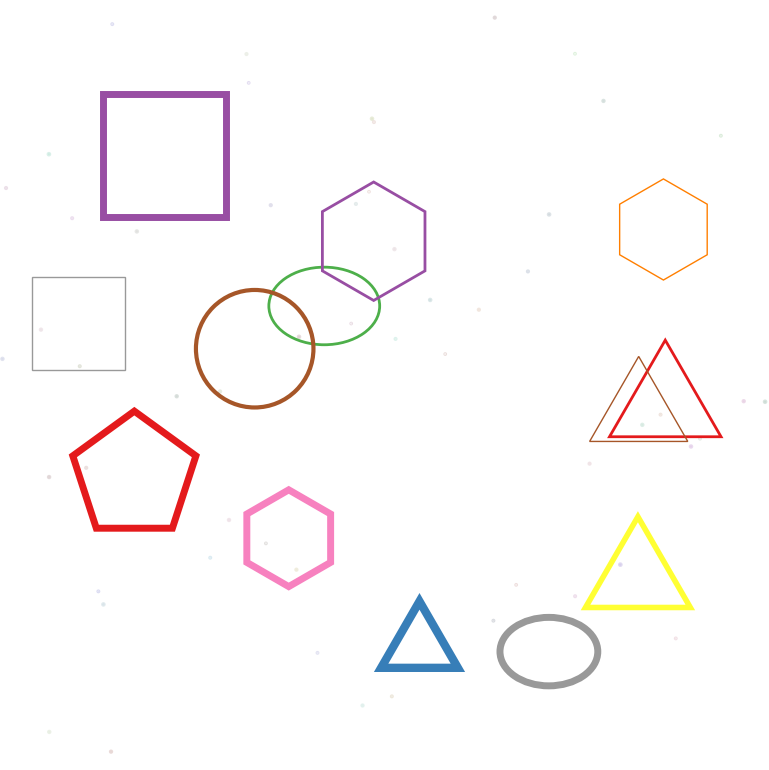[{"shape": "pentagon", "thickness": 2.5, "radius": 0.42, "center": [0.174, 0.382]}, {"shape": "triangle", "thickness": 1, "radius": 0.42, "center": [0.864, 0.475]}, {"shape": "triangle", "thickness": 3, "radius": 0.29, "center": [0.545, 0.161]}, {"shape": "oval", "thickness": 1, "radius": 0.36, "center": [0.421, 0.603]}, {"shape": "hexagon", "thickness": 1, "radius": 0.38, "center": [0.485, 0.687]}, {"shape": "square", "thickness": 2.5, "radius": 0.4, "center": [0.214, 0.798]}, {"shape": "hexagon", "thickness": 0.5, "radius": 0.33, "center": [0.862, 0.702]}, {"shape": "triangle", "thickness": 2, "radius": 0.39, "center": [0.828, 0.25]}, {"shape": "circle", "thickness": 1.5, "radius": 0.38, "center": [0.331, 0.547]}, {"shape": "triangle", "thickness": 0.5, "radius": 0.37, "center": [0.829, 0.464]}, {"shape": "hexagon", "thickness": 2.5, "radius": 0.31, "center": [0.375, 0.301]}, {"shape": "oval", "thickness": 2.5, "radius": 0.32, "center": [0.713, 0.154]}, {"shape": "square", "thickness": 0.5, "radius": 0.3, "center": [0.102, 0.58]}]